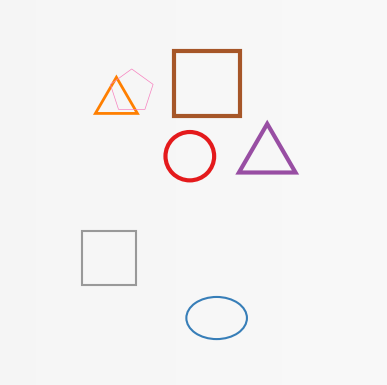[{"shape": "circle", "thickness": 3, "radius": 0.31, "center": [0.49, 0.594]}, {"shape": "oval", "thickness": 1.5, "radius": 0.39, "center": [0.559, 0.174]}, {"shape": "triangle", "thickness": 3, "radius": 0.42, "center": [0.69, 0.594]}, {"shape": "triangle", "thickness": 2, "radius": 0.31, "center": [0.3, 0.737]}, {"shape": "square", "thickness": 3, "radius": 0.42, "center": [0.535, 0.783]}, {"shape": "pentagon", "thickness": 0.5, "radius": 0.29, "center": [0.34, 0.763]}, {"shape": "square", "thickness": 1.5, "radius": 0.35, "center": [0.281, 0.329]}]